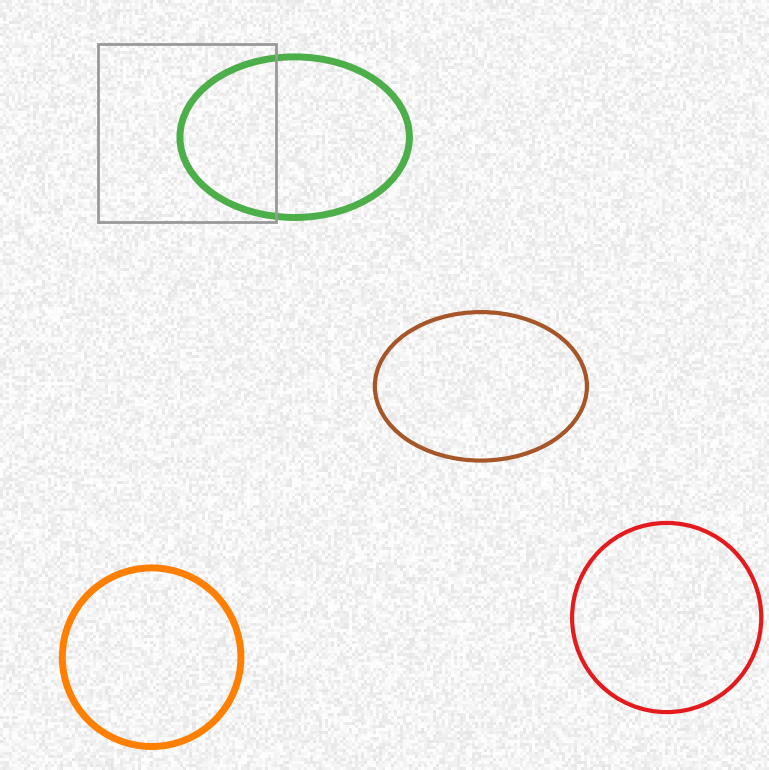[{"shape": "circle", "thickness": 1.5, "radius": 0.61, "center": [0.866, 0.198]}, {"shape": "oval", "thickness": 2.5, "radius": 0.75, "center": [0.383, 0.822]}, {"shape": "circle", "thickness": 2.5, "radius": 0.58, "center": [0.197, 0.146]}, {"shape": "oval", "thickness": 1.5, "radius": 0.69, "center": [0.625, 0.498]}, {"shape": "square", "thickness": 1, "radius": 0.58, "center": [0.243, 0.827]}]